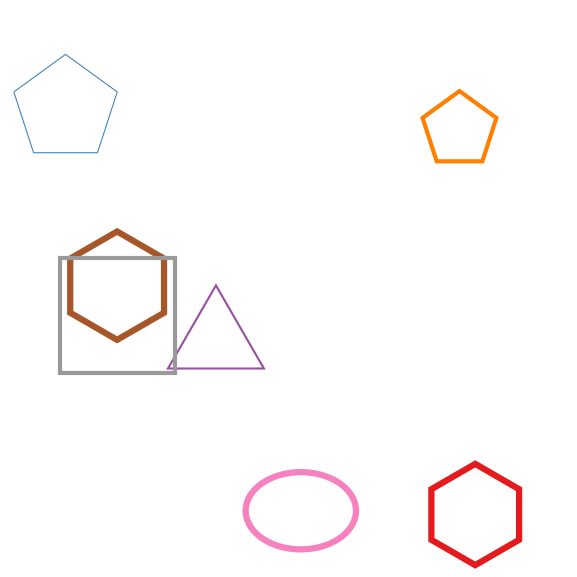[{"shape": "hexagon", "thickness": 3, "radius": 0.44, "center": [0.823, 0.108]}, {"shape": "pentagon", "thickness": 0.5, "radius": 0.47, "center": [0.113, 0.811]}, {"shape": "triangle", "thickness": 1, "radius": 0.48, "center": [0.374, 0.409]}, {"shape": "pentagon", "thickness": 2, "radius": 0.34, "center": [0.796, 0.774]}, {"shape": "hexagon", "thickness": 3, "radius": 0.47, "center": [0.203, 0.504]}, {"shape": "oval", "thickness": 3, "radius": 0.48, "center": [0.521, 0.115]}, {"shape": "square", "thickness": 2, "radius": 0.5, "center": [0.203, 0.452]}]